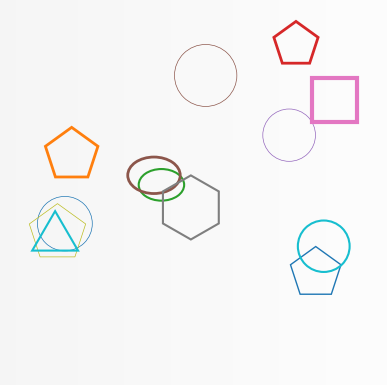[{"shape": "pentagon", "thickness": 1, "radius": 0.34, "center": [0.815, 0.291]}, {"shape": "circle", "thickness": 0.5, "radius": 0.35, "center": [0.167, 0.419]}, {"shape": "pentagon", "thickness": 2, "radius": 0.36, "center": [0.185, 0.598]}, {"shape": "oval", "thickness": 1.5, "radius": 0.29, "center": [0.417, 0.52]}, {"shape": "pentagon", "thickness": 2, "radius": 0.3, "center": [0.764, 0.884]}, {"shape": "circle", "thickness": 0.5, "radius": 0.34, "center": [0.746, 0.649]}, {"shape": "oval", "thickness": 2, "radius": 0.34, "center": [0.397, 0.545]}, {"shape": "circle", "thickness": 0.5, "radius": 0.4, "center": [0.531, 0.804]}, {"shape": "square", "thickness": 3, "radius": 0.29, "center": [0.864, 0.74]}, {"shape": "hexagon", "thickness": 1.5, "radius": 0.42, "center": [0.493, 0.461]}, {"shape": "pentagon", "thickness": 0.5, "radius": 0.38, "center": [0.148, 0.395]}, {"shape": "triangle", "thickness": 1.5, "radius": 0.34, "center": [0.142, 0.383]}, {"shape": "circle", "thickness": 1.5, "radius": 0.33, "center": [0.835, 0.36]}]